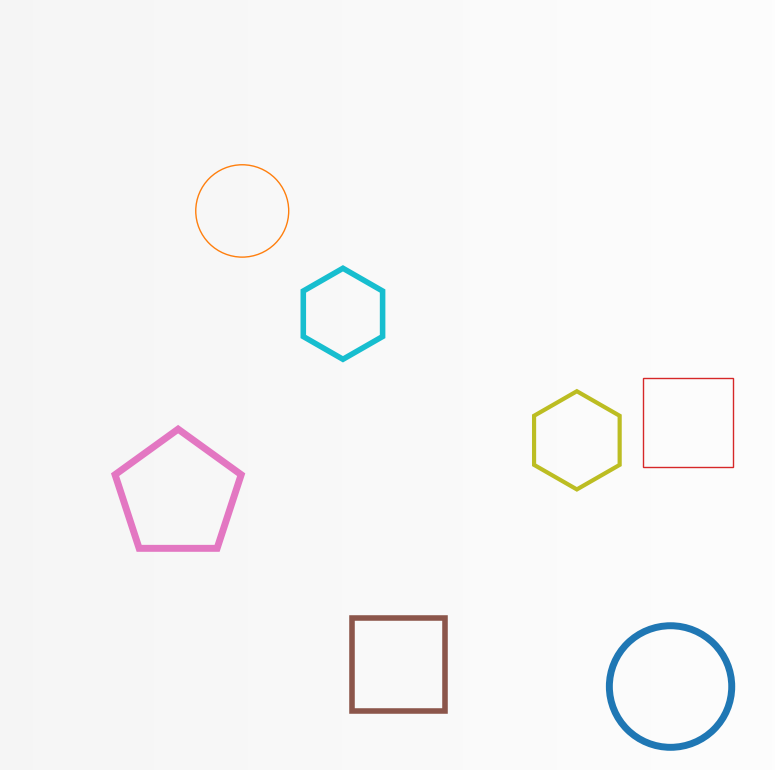[{"shape": "circle", "thickness": 2.5, "radius": 0.39, "center": [0.865, 0.108]}, {"shape": "circle", "thickness": 0.5, "radius": 0.3, "center": [0.313, 0.726]}, {"shape": "square", "thickness": 0.5, "radius": 0.29, "center": [0.888, 0.451]}, {"shape": "square", "thickness": 2, "radius": 0.3, "center": [0.514, 0.137]}, {"shape": "pentagon", "thickness": 2.5, "radius": 0.43, "center": [0.23, 0.357]}, {"shape": "hexagon", "thickness": 1.5, "radius": 0.32, "center": [0.744, 0.428]}, {"shape": "hexagon", "thickness": 2, "radius": 0.3, "center": [0.443, 0.593]}]